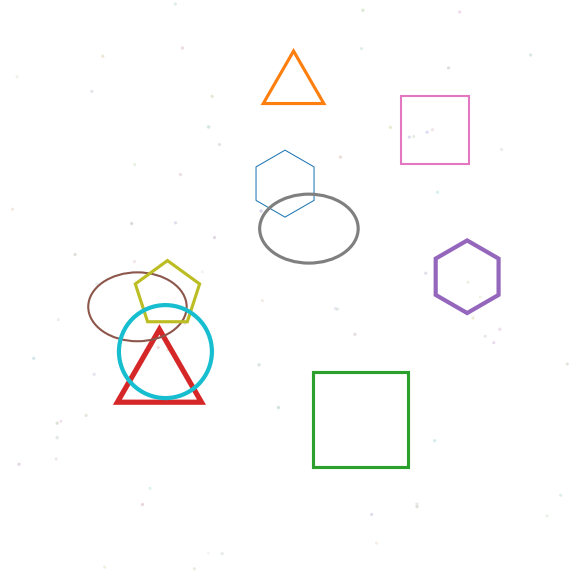[{"shape": "hexagon", "thickness": 0.5, "radius": 0.29, "center": [0.494, 0.681]}, {"shape": "triangle", "thickness": 1.5, "radius": 0.3, "center": [0.508, 0.85]}, {"shape": "square", "thickness": 1.5, "radius": 0.41, "center": [0.624, 0.273]}, {"shape": "triangle", "thickness": 2.5, "radius": 0.42, "center": [0.276, 0.345]}, {"shape": "hexagon", "thickness": 2, "radius": 0.31, "center": [0.809, 0.52]}, {"shape": "oval", "thickness": 1, "radius": 0.43, "center": [0.238, 0.468]}, {"shape": "square", "thickness": 1, "radius": 0.29, "center": [0.753, 0.774]}, {"shape": "oval", "thickness": 1.5, "radius": 0.43, "center": [0.535, 0.603]}, {"shape": "pentagon", "thickness": 1.5, "radius": 0.29, "center": [0.29, 0.489]}, {"shape": "circle", "thickness": 2, "radius": 0.4, "center": [0.286, 0.39]}]